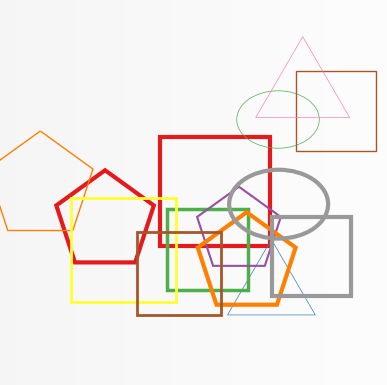[{"shape": "square", "thickness": 3, "radius": 0.71, "center": [0.555, 0.502]}, {"shape": "pentagon", "thickness": 3, "radius": 0.66, "center": [0.271, 0.425]}, {"shape": "triangle", "thickness": 0.5, "radius": 0.65, "center": [0.7, 0.247]}, {"shape": "oval", "thickness": 0.5, "radius": 0.53, "center": [0.717, 0.69]}, {"shape": "square", "thickness": 2.5, "radius": 0.52, "center": [0.535, 0.353]}, {"shape": "pentagon", "thickness": 1.5, "radius": 0.57, "center": [0.617, 0.401]}, {"shape": "pentagon", "thickness": 1, "radius": 0.71, "center": [0.104, 0.517]}, {"shape": "pentagon", "thickness": 3, "radius": 0.66, "center": [0.637, 0.316]}, {"shape": "square", "thickness": 2, "radius": 0.68, "center": [0.319, 0.351]}, {"shape": "square", "thickness": 1, "radius": 0.52, "center": [0.868, 0.712]}, {"shape": "square", "thickness": 2, "radius": 0.54, "center": [0.462, 0.289]}, {"shape": "triangle", "thickness": 0.5, "radius": 0.7, "center": [0.781, 0.765]}, {"shape": "square", "thickness": 3, "radius": 0.51, "center": [0.803, 0.333]}, {"shape": "oval", "thickness": 3, "radius": 0.64, "center": [0.719, 0.47]}]